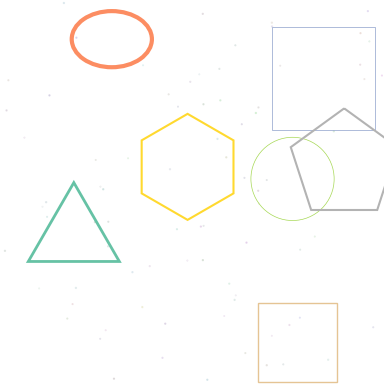[{"shape": "triangle", "thickness": 2, "radius": 0.68, "center": [0.192, 0.389]}, {"shape": "oval", "thickness": 3, "radius": 0.52, "center": [0.29, 0.898]}, {"shape": "square", "thickness": 0.5, "radius": 0.67, "center": [0.84, 0.795]}, {"shape": "circle", "thickness": 0.5, "radius": 0.54, "center": [0.76, 0.535]}, {"shape": "hexagon", "thickness": 1.5, "radius": 0.69, "center": [0.487, 0.567]}, {"shape": "square", "thickness": 1, "radius": 0.51, "center": [0.774, 0.11]}, {"shape": "pentagon", "thickness": 1.5, "radius": 0.73, "center": [0.894, 0.573]}]